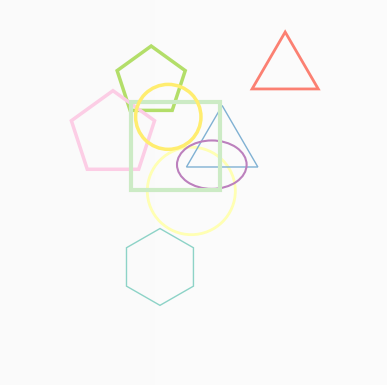[{"shape": "hexagon", "thickness": 1, "radius": 0.5, "center": [0.413, 0.307]}, {"shape": "circle", "thickness": 2, "radius": 0.57, "center": [0.494, 0.504]}, {"shape": "triangle", "thickness": 2, "radius": 0.49, "center": [0.736, 0.818]}, {"shape": "triangle", "thickness": 1, "radius": 0.53, "center": [0.573, 0.619]}, {"shape": "pentagon", "thickness": 2.5, "radius": 0.46, "center": [0.39, 0.788]}, {"shape": "pentagon", "thickness": 2.5, "radius": 0.56, "center": [0.292, 0.652]}, {"shape": "oval", "thickness": 1.5, "radius": 0.45, "center": [0.547, 0.572]}, {"shape": "square", "thickness": 3, "radius": 0.57, "center": [0.453, 0.621]}, {"shape": "circle", "thickness": 2.5, "radius": 0.42, "center": [0.434, 0.696]}]